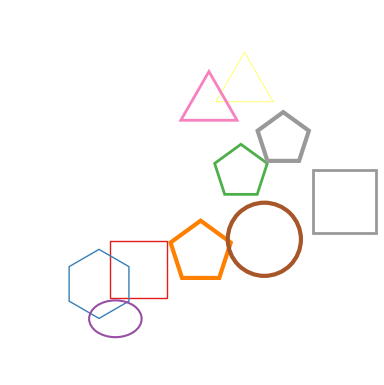[{"shape": "square", "thickness": 1, "radius": 0.37, "center": [0.36, 0.3]}, {"shape": "hexagon", "thickness": 1, "radius": 0.45, "center": [0.257, 0.263]}, {"shape": "pentagon", "thickness": 2, "radius": 0.36, "center": [0.626, 0.553]}, {"shape": "oval", "thickness": 1.5, "radius": 0.34, "center": [0.3, 0.172]}, {"shape": "pentagon", "thickness": 3, "radius": 0.41, "center": [0.521, 0.345]}, {"shape": "triangle", "thickness": 0.5, "radius": 0.43, "center": [0.635, 0.778]}, {"shape": "circle", "thickness": 3, "radius": 0.48, "center": [0.687, 0.378]}, {"shape": "triangle", "thickness": 2, "radius": 0.42, "center": [0.543, 0.73]}, {"shape": "square", "thickness": 2, "radius": 0.41, "center": [0.894, 0.477]}, {"shape": "pentagon", "thickness": 3, "radius": 0.35, "center": [0.736, 0.639]}]